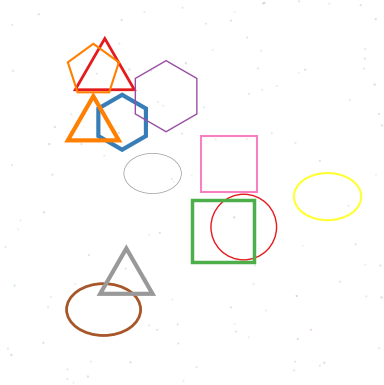[{"shape": "circle", "thickness": 1, "radius": 0.43, "center": [0.633, 0.41]}, {"shape": "triangle", "thickness": 2, "radius": 0.44, "center": [0.272, 0.811]}, {"shape": "hexagon", "thickness": 3, "radius": 0.36, "center": [0.317, 0.682]}, {"shape": "square", "thickness": 2.5, "radius": 0.4, "center": [0.579, 0.401]}, {"shape": "hexagon", "thickness": 1, "radius": 0.46, "center": [0.431, 0.75]}, {"shape": "pentagon", "thickness": 1.5, "radius": 0.35, "center": [0.243, 0.817]}, {"shape": "triangle", "thickness": 3, "radius": 0.38, "center": [0.242, 0.674]}, {"shape": "oval", "thickness": 1.5, "radius": 0.44, "center": [0.851, 0.489]}, {"shape": "oval", "thickness": 2, "radius": 0.48, "center": [0.269, 0.196]}, {"shape": "square", "thickness": 1.5, "radius": 0.36, "center": [0.594, 0.574]}, {"shape": "triangle", "thickness": 3, "radius": 0.39, "center": [0.328, 0.276]}, {"shape": "oval", "thickness": 0.5, "radius": 0.37, "center": [0.396, 0.549]}]